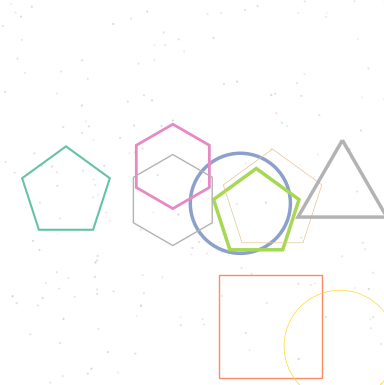[{"shape": "pentagon", "thickness": 1.5, "radius": 0.6, "center": [0.171, 0.5]}, {"shape": "square", "thickness": 1, "radius": 0.67, "center": [0.703, 0.152]}, {"shape": "circle", "thickness": 2.5, "radius": 0.65, "center": [0.624, 0.472]}, {"shape": "hexagon", "thickness": 2, "radius": 0.55, "center": [0.449, 0.568]}, {"shape": "pentagon", "thickness": 2.5, "radius": 0.58, "center": [0.666, 0.446]}, {"shape": "circle", "thickness": 0.5, "radius": 0.73, "center": [0.883, 0.101]}, {"shape": "pentagon", "thickness": 0.5, "radius": 0.67, "center": [0.708, 0.478]}, {"shape": "hexagon", "thickness": 1, "radius": 0.59, "center": [0.449, 0.48]}, {"shape": "triangle", "thickness": 2.5, "radius": 0.67, "center": [0.889, 0.503]}]